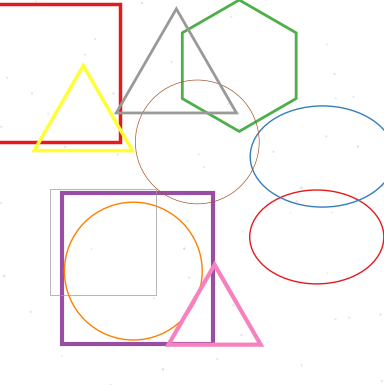[{"shape": "square", "thickness": 2.5, "radius": 0.9, "center": [0.133, 0.81]}, {"shape": "oval", "thickness": 1, "radius": 0.87, "center": [0.823, 0.385]}, {"shape": "oval", "thickness": 1, "radius": 0.94, "center": [0.838, 0.594]}, {"shape": "hexagon", "thickness": 2, "radius": 0.85, "center": [0.621, 0.829]}, {"shape": "square", "thickness": 3, "radius": 0.98, "center": [0.358, 0.302]}, {"shape": "circle", "thickness": 1, "radius": 0.89, "center": [0.346, 0.296]}, {"shape": "triangle", "thickness": 2.5, "radius": 0.74, "center": [0.216, 0.682]}, {"shape": "circle", "thickness": 0.5, "radius": 0.8, "center": [0.512, 0.631]}, {"shape": "triangle", "thickness": 3, "radius": 0.69, "center": [0.557, 0.174]}, {"shape": "square", "thickness": 0.5, "radius": 0.69, "center": [0.268, 0.371]}, {"shape": "triangle", "thickness": 2, "radius": 0.9, "center": [0.458, 0.797]}]